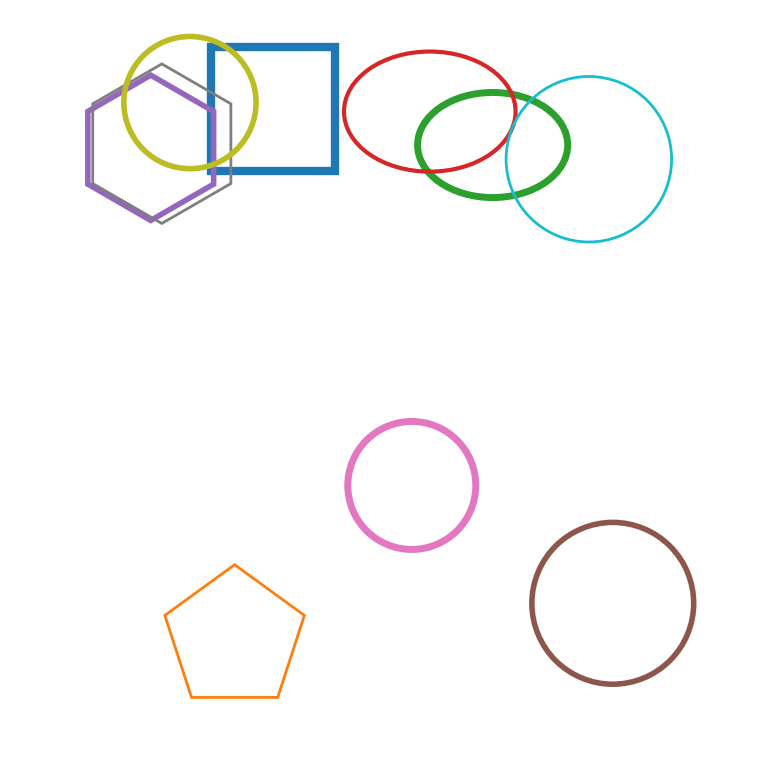[{"shape": "square", "thickness": 3, "radius": 0.4, "center": [0.355, 0.858]}, {"shape": "pentagon", "thickness": 1, "radius": 0.48, "center": [0.305, 0.171]}, {"shape": "oval", "thickness": 2.5, "radius": 0.49, "center": [0.64, 0.812]}, {"shape": "oval", "thickness": 1.5, "radius": 0.56, "center": [0.558, 0.855]}, {"shape": "hexagon", "thickness": 2, "radius": 0.47, "center": [0.196, 0.808]}, {"shape": "circle", "thickness": 2, "radius": 0.53, "center": [0.796, 0.216]}, {"shape": "circle", "thickness": 2.5, "radius": 0.42, "center": [0.535, 0.37]}, {"shape": "hexagon", "thickness": 1, "radius": 0.52, "center": [0.21, 0.813]}, {"shape": "circle", "thickness": 2, "radius": 0.43, "center": [0.247, 0.867]}, {"shape": "circle", "thickness": 1, "radius": 0.54, "center": [0.765, 0.793]}]